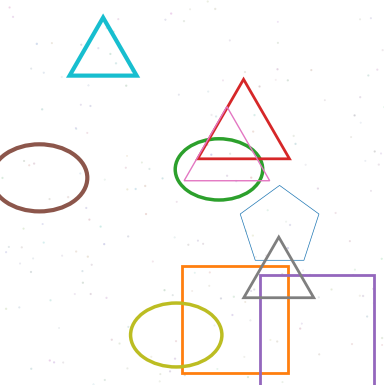[{"shape": "pentagon", "thickness": 0.5, "radius": 0.54, "center": [0.726, 0.411]}, {"shape": "square", "thickness": 2, "radius": 0.69, "center": [0.61, 0.17]}, {"shape": "oval", "thickness": 2.5, "radius": 0.57, "center": [0.569, 0.56]}, {"shape": "triangle", "thickness": 2, "radius": 0.69, "center": [0.633, 0.656]}, {"shape": "square", "thickness": 2, "radius": 0.74, "center": [0.823, 0.138]}, {"shape": "oval", "thickness": 3, "radius": 0.62, "center": [0.102, 0.538]}, {"shape": "triangle", "thickness": 1, "radius": 0.64, "center": [0.589, 0.595]}, {"shape": "triangle", "thickness": 2, "radius": 0.52, "center": [0.724, 0.279]}, {"shape": "oval", "thickness": 2.5, "radius": 0.59, "center": [0.458, 0.13]}, {"shape": "triangle", "thickness": 3, "radius": 0.5, "center": [0.268, 0.854]}]